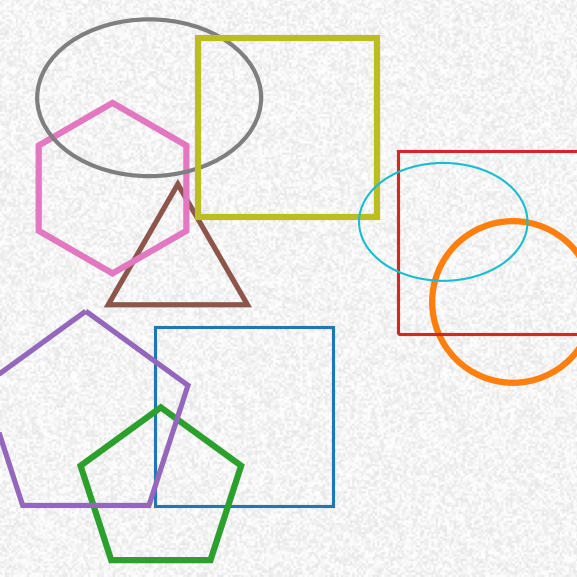[{"shape": "square", "thickness": 1.5, "radius": 0.77, "center": [0.423, 0.279]}, {"shape": "circle", "thickness": 3, "radius": 0.7, "center": [0.888, 0.476]}, {"shape": "pentagon", "thickness": 3, "radius": 0.73, "center": [0.279, 0.147]}, {"shape": "square", "thickness": 1.5, "radius": 0.79, "center": [0.847, 0.58]}, {"shape": "pentagon", "thickness": 2.5, "radius": 0.93, "center": [0.149, 0.274]}, {"shape": "triangle", "thickness": 2.5, "radius": 0.7, "center": [0.308, 0.541]}, {"shape": "hexagon", "thickness": 3, "radius": 0.74, "center": [0.195, 0.673]}, {"shape": "oval", "thickness": 2, "radius": 0.97, "center": [0.258, 0.83]}, {"shape": "square", "thickness": 3, "radius": 0.78, "center": [0.498, 0.778]}, {"shape": "oval", "thickness": 1, "radius": 0.73, "center": [0.768, 0.615]}]